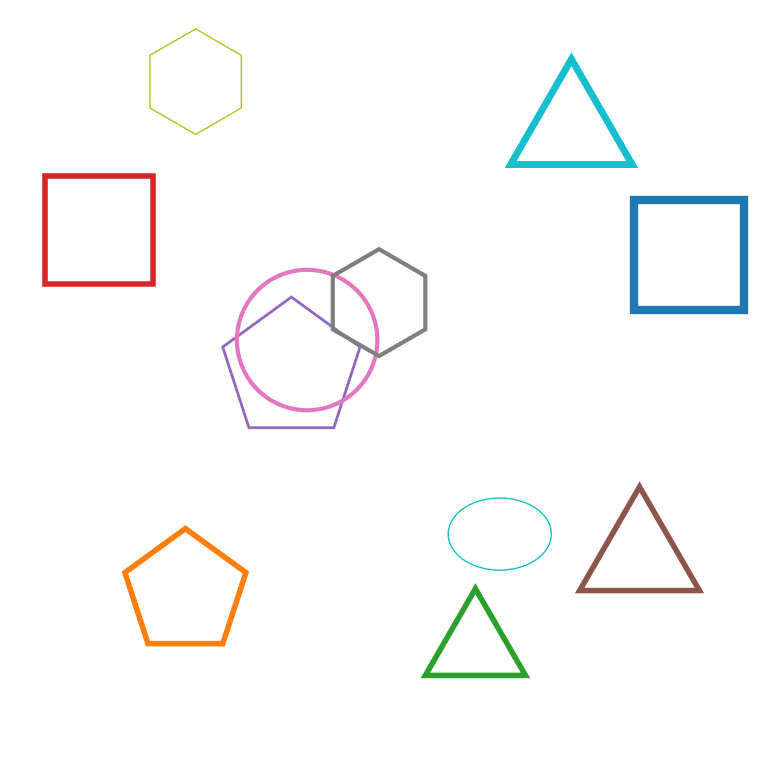[{"shape": "square", "thickness": 3, "radius": 0.36, "center": [0.895, 0.669]}, {"shape": "pentagon", "thickness": 2, "radius": 0.41, "center": [0.241, 0.231]}, {"shape": "triangle", "thickness": 2, "radius": 0.38, "center": [0.617, 0.16]}, {"shape": "square", "thickness": 2, "radius": 0.35, "center": [0.129, 0.701]}, {"shape": "pentagon", "thickness": 1, "radius": 0.47, "center": [0.378, 0.52]}, {"shape": "triangle", "thickness": 2, "radius": 0.45, "center": [0.831, 0.278]}, {"shape": "circle", "thickness": 1.5, "radius": 0.46, "center": [0.399, 0.558]}, {"shape": "hexagon", "thickness": 1.5, "radius": 0.35, "center": [0.492, 0.607]}, {"shape": "hexagon", "thickness": 0.5, "radius": 0.34, "center": [0.254, 0.894]}, {"shape": "triangle", "thickness": 2.5, "radius": 0.46, "center": [0.742, 0.832]}, {"shape": "oval", "thickness": 0.5, "radius": 0.33, "center": [0.649, 0.306]}]